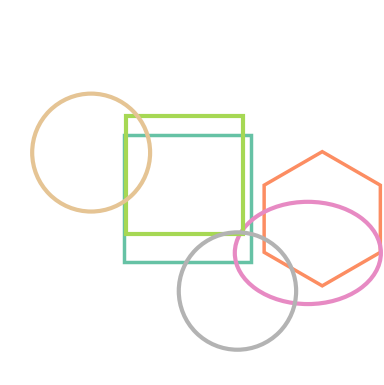[{"shape": "square", "thickness": 2.5, "radius": 0.83, "center": [0.487, 0.485]}, {"shape": "hexagon", "thickness": 2.5, "radius": 0.87, "center": [0.837, 0.432]}, {"shape": "oval", "thickness": 3, "radius": 0.95, "center": [0.8, 0.343]}, {"shape": "square", "thickness": 3, "radius": 0.76, "center": [0.48, 0.546]}, {"shape": "circle", "thickness": 3, "radius": 0.77, "center": [0.237, 0.604]}, {"shape": "circle", "thickness": 3, "radius": 0.76, "center": [0.617, 0.244]}]